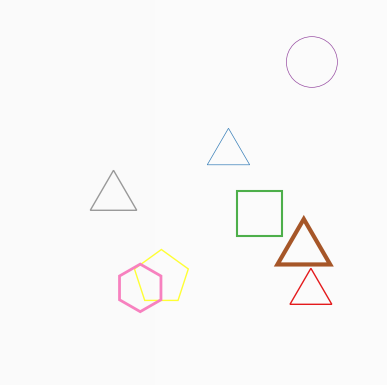[{"shape": "triangle", "thickness": 1, "radius": 0.31, "center": [0.802, 0.241]}, {"shape": "triangle", "thickness": 0.5, "radius": 0.32, "center": [0.59, 0.604]}, {"shape": "square", "thickness": 1.5, "radius": 0.29, "center": [0.67, 0.446]}, {"shape": "circle", "thickness": 0.5, "radius": 0.33, "center": [0.805, 0.839]}, {"shape": "pentagon", "thickness": 1, "radius": 0.37, "center": [0.416, 0.279]}, {"shape": "triangle", "thickness": 3, "radius": 0.39, "center": [0.784, 0.352]}, {"shape": "hexagon", "thickness": 2, "radius": 0.31, "center": [0.362, 0.252]}, {"shape": "triangle", "thickness": 1, "radius": 0.35, "center": [0.293, 0.488]}]